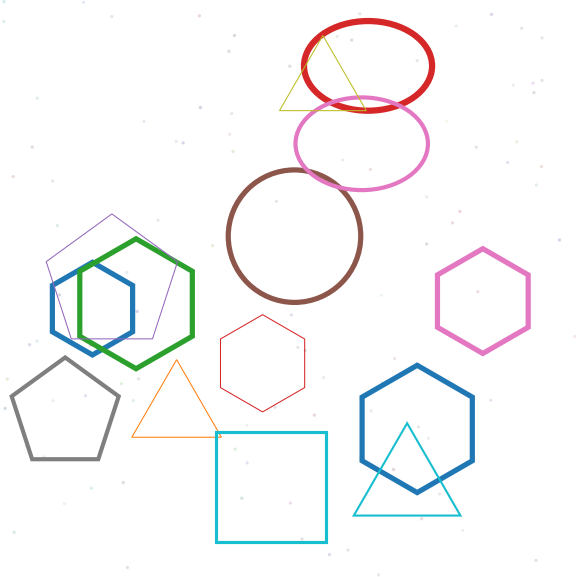[{"shape": "hexagon", "thickness": 2.5, "radius": 0.4, "center": [0.16, 0.465]}, {"shape": "hexagon", "thickness": 2.5, "radius": 0.55, "center": [0.722, 0.256]}, {"shape": "triangle", "thickness": 0.5, "radius": 0.45, "center": [0.306, 0.287]}, {"shape": "hexagon", "thickness": 2.5, "radius": 0.56, "center": [0.236, 0.473]}, {"shape": "oval", "thickness": 3, "radius": 0.55, "center": [0.637, 0.885]}, {"shape": "hexagon", "thickness": 0.5, "radius": 0.42, "center": [0.455, 0.37]}, {"shape": "pentagon", "thickness": 0.5, "radius": 0.6, "center": [0.194, 0.509]}, {"shape": "circle", "thickness": 2.5, "radius": 0.57, "center": [0.51, 0.59]}, {"shape": "hexagon", "thickness": 2.5, "radius": 0.45, "center": [0.836, 0.478]}, {"shape": "oval", "thickness": 2, "radius": 0.57, "center": [0.626, 0.75]}, {"shape": "pentagon", "thickness": 2, "radius": 0.49, "center": [0.113, 0.283]}, {"shape": "triangle", "thickness": 0.5, "radius": 0.43, "center": [0.559, 0.851]}, {"shape": "square", "thickness": 1.5, "radius": 0.48, "center": [0.47, 0.156]}, {"shape": "triangle", "thickness": 1, "radius": 0.53, "center": [0.705, 0.16]}]